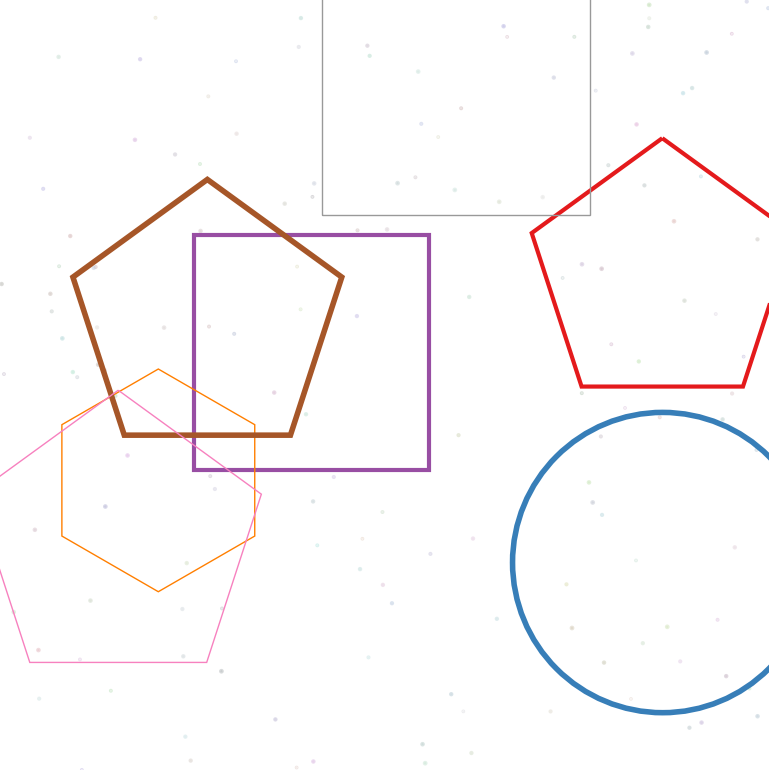[{"shape": "pentagon", "thickness": 1.5, "radius": 0.89, "center": [0.86, 0.642]}, {"shape": "circle", "thickness": 2, "radius": 0.97, "center": [0.861, 0.269]}, {"shape": "square", "thickness": 1.5, "radius": 0.76, "center": [0.404, 0.542]}, {"shape": "hexagon", "thickness": 0.5, "radius": 0.72, "center": [0.206, 0.376]}, {"shape": "pentagon", "thickness": 2, "radius": 0.92, "center": [0.269, 0.583]}, {"shape": "pentagon", "thickness": 0.5, "radius": 0.98, "center": [0.154, 0.298]}, {"shape": "square", "thickness": 0.5, "radius": 0.87, "center": [0.592, 0.894]}]